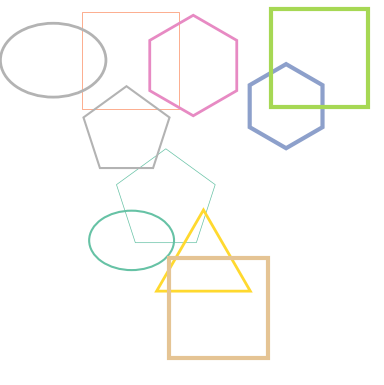[{"shape": "pentagon", "thickness": 0.5, "radius": 0.67, "center": [0.431, 0.479]}, {"shape": "oval", "thickness": 1.5, "radius": 0.55, "center": [0.342, 0.376]}, {"shape": "square", "thickness": 0.5, "radius": 0.63, "center": [0.34, 0.842]}, {"shape": "hexagon", "thickness": 3, "radius": 0.55, "center": [0.743, 0.724]}, {"shape": "hexagon", "thickness": 2, "radius": 0.65, "center": [0.502, 0.83]}, {"shape": "square", "thickness": 3, "radius": 0.63, "center": [0.83, 0.849]}, {"shape": "triangle", "thickness": 2, "radius": 0.7, "center": [0.528, 0.314]}, {"shape": "square", "thickness": 3, "radius": 0.65, "center": [0.567, 0.2]}, {"shape": "oval", "thickness": 2, "radius": 0.69, "center": [0.138, 0.844]}, {"shape": "pentagon", "thickness": 1.5, "radius": 0.59, "center": [0.329, 0.659]}]